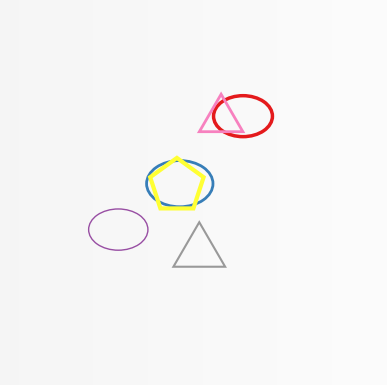[{"shape": "oval", "thickness": 2.5, "radius": 0.38, "center": [0.627, 0.698]}, {"shape": "oval", "thickness": 2, "radius": 0.43, "center": [0.464, 0.523]}, {"shape": "oval", "thickness": 1, "radius": 0.38, "center": [0.305, 0.404]}, {"shape": "pentagon", "thickness": 3, "radius": 0.36, "center": [0.457, 0.517]}, {"shape": "triangle", "thickness": 2, "radius": 0.32, "center": [0.571, 0.69]}, {"shape": "triangle", "thickness": 1.5, "radius": 0.39, "center": [0.514, 0.346]}]